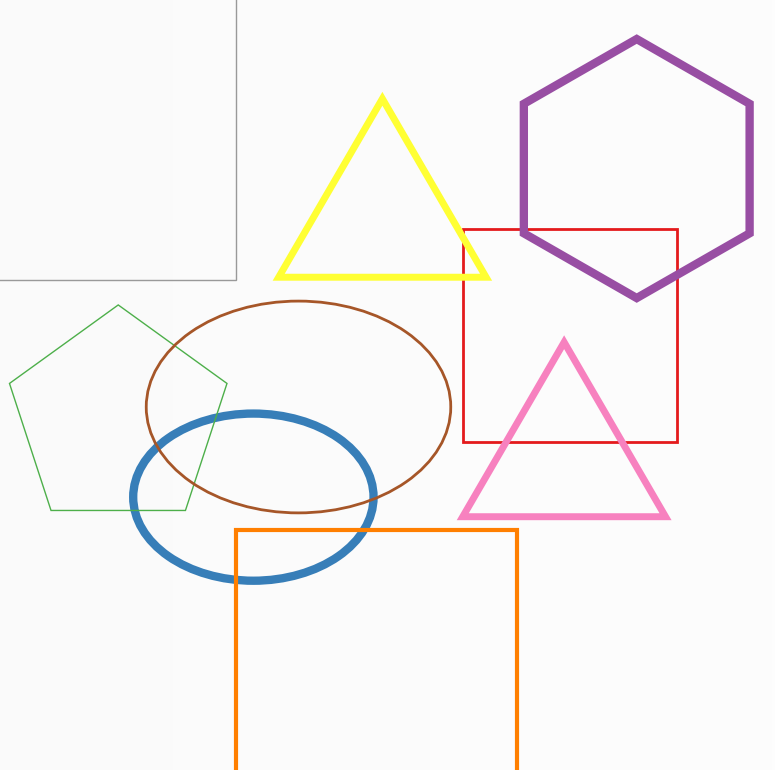[{"shape": "square", "thickness": 1, "radius": 0.69, "center": [0.736, 0.564]}, {"shape": "oval", "thickness": 3, "radius": 0.78, "center": [0.327, 0.354]}, {"shape": "pentagon", "thickness": 0.5, "radius": 0.74, "center": [0.153, 0.456]}, {"shape": "hexagon", "thickness": 3, "radius": 0.84, "center": [0.822, 0.781]}, {"shape": "square", "thickness": 1.5, "radius": 0.91, "center": [0.485, 0.131]}, {"shape": "triangle", "thickness": 2.5, "radius": 0.77, "center": [0.493, 0.717]}, {"shape": "oval", "thickness": 1, "radius": 0.98, "center": [0.385, 0.471]}, {"shape": "triangle", "thickness": 2.5, "radius": 0.76, "center": [0.728, 0.404]}, {"shape": "square", "thickness": 0.5, "radius": 0.95, "center": [0.115, 0.826]}]